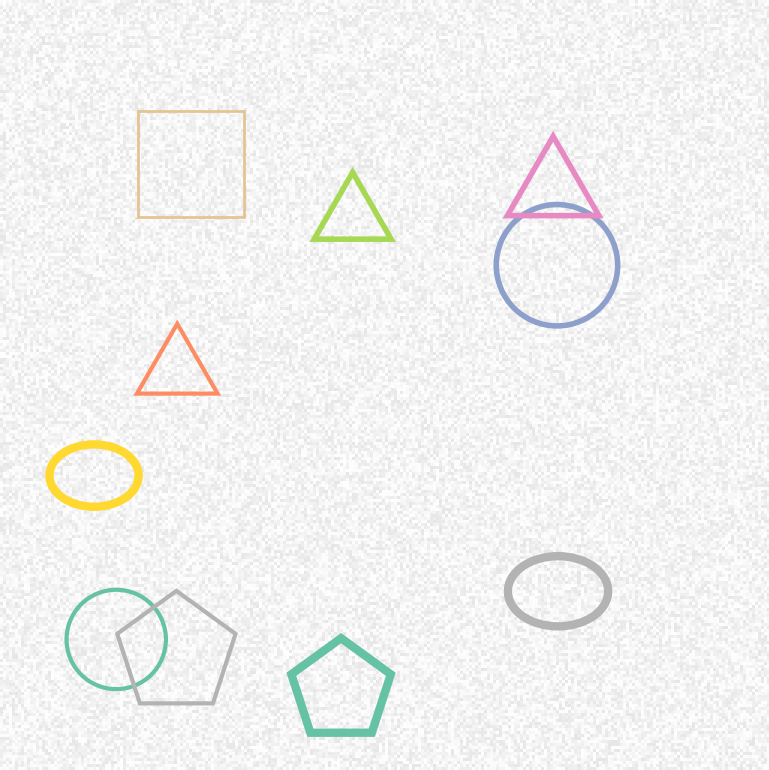[{"shape": "circle", "thickness": 1.5, "radius": 0.32, "center": [0.151, 0.17]}, {"shape": "pentagon", "thickness": 3, "radius": 0.34, "center": [0.443, 0.103]}, {"shape": "triangle", "thickness": 1.5, "radius": 0.3, "center": [0.23, 0.519]}, {"shape": "circle", "thickness": 2, "radius": 0.39, "center": [0.723, 0.656]}, {"shape": "triangle", "thickness": 2, "radius": 0.34, "center": [0.718, 0.754]}, {"shape": "triangle", "thickness": 2, "radius": 0.29, "center": [0.458, 0.718]}, {"shape": "oval", "thickness": 3, "radius": 0.29, "center": [0.122, 0.382]}, {"shape": "square", "thickness": 1, "radius": 0.34, "center": [0.248, 0.787]}, {"shape": "oval", "thickness": 3, "radius": 0.33, "center": [0.725, 0.232]}, {"shape": "pentagon", "thickness": 1.5, "radius": 0.4, "center": [0.229, 0.152]}]